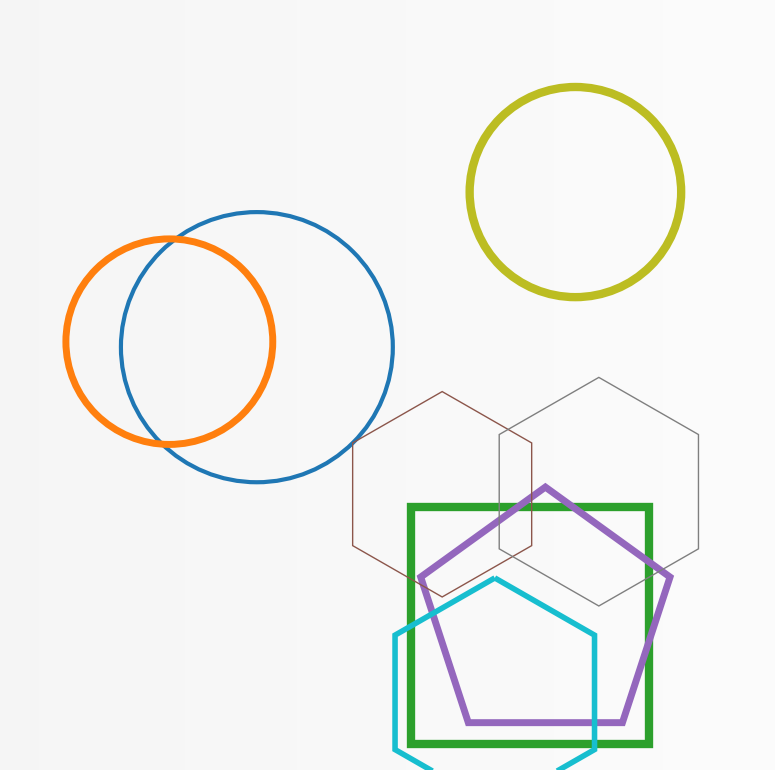[{"shape": "circle", "thickness": 1.5, "radius": 0.88, "center": [0.331, 0.549]}, {"shape": "circle", "thickness": 2.5, "radius": 0.67, "center": [0.218, 0.556]}, {"shape": "square", "thickness": 3, "radius": 0.77, "center": [0.684, 0.188]}, {"shape": "pentagon", "thickness": 2.5, "radius": 0.85, "center": [0.704, 0.198]}, {"shape": "hexagon", "thickness": 0.5, "radius": 0.67, "center": [0.571, 0.358]}, {"shape": "hexagon", "thickness": 0.5, "radius": 0.74, "center": [0.773, 0.361]}, {"shape": "circle", "thickness": 3, "radius": 0.68, "center": [0.742, 0.751]}, {"shape": "hexagon", "thickness": 2, "radius": 0.74, "center": [0.638, 0.101]}]